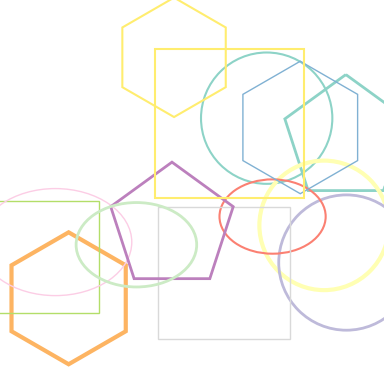[{"shape": "pentagon", "thickness": 2, "radius": 0.83, "center": [0.898, 0.64]}, {"shape": "circle", "thickness": 1.5, "radius": 0.85, "center": [0.693, 0.693]}, {"shape": "circle", "thickness": 3, "radius": 0.84, "center": [0.842, 0.415]}, {"shape": "circle", "thickness": 2, "radius": 0.88, "center": [0.9, 0.318]}, {"shape": "oval", "thickness": 1.5, "radius": 0.69, "center": [0.708, 0.438]}, {"shape": "hexagon", "thickness": 1, "radius": 0.86, "center": [0.78, 0.669]}, {"shape": "hexagon", "thickness": 3, "radius": 0.86, "center": [0.178, 0.225]}, {"shape": "square", "thickness": 1, "radius": 0.73, "center": [0.113, 0.333]}, {"shape": "oval", "thickness": 1, "radius": 0.99, "center": [0.144, 0.371]}, {"shape": "square", "thickness": 1, "radius": 0.86, "center": [0.583, 0.292]}, {"shape": "pentagon", "thickness": 2, "radius": 0.84, "center": [0.447, 0.412]}, {"shape": "oval", "thickness": 2, "radius": 0.78, "center": [0.354, 0.364]}, {"shape": "hexagon", "thickness": 1.5, "radius": 0.78, "center": [0.452, 0.851]}, {"shape": "square", "thickness": 1.5, "radius": 0.97, "center": [0.597, 0.678]}]